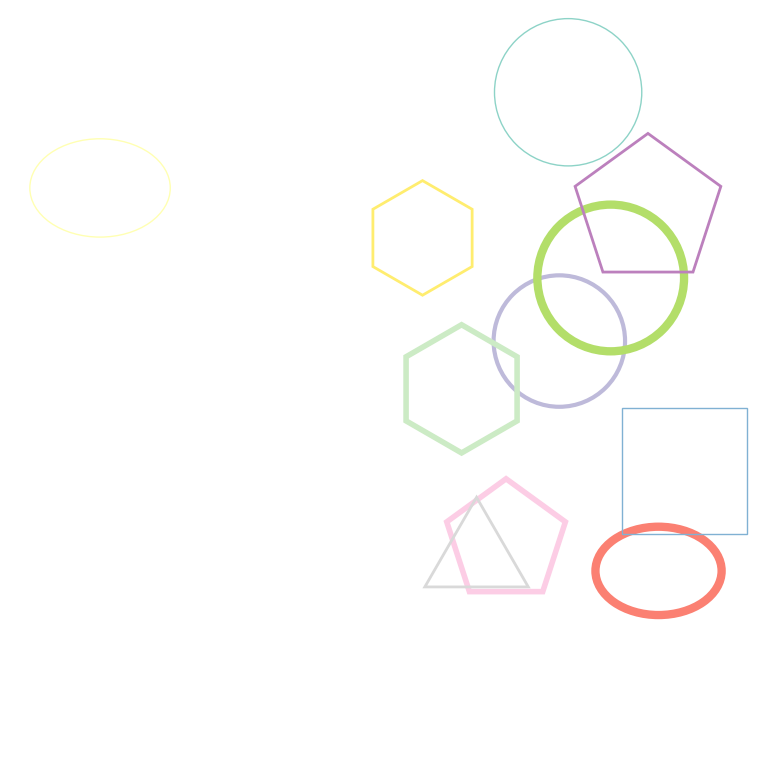[{"shape": "circle", "thickness": 0.5, "radius": 0.48, "center": [0.738, 0.88]}, {"shape": "oval", "thickness": 0.5, "radius": 0.46, "center": [0.13, 0.756]}, {"shape": "circle", "thickness": 1.5, "radius": 0.43, "center": [0.726, 0.557]}, {"shape": "oval", "thickness": 3, "radius": 0.41, "center": [0.855, 0.259]}, {"shape": "square", "thickness": 0.5, "radius": 0.41, "center": [0.889, 0.388]}, {"shape": "circle", "thickness": 3, "radius": 0.48, "center": [0.793, 0.639]}, {"shape": "pentagon", "thickness": 2, "radius": 0.41, "center": [0.657, 0.297]}, {"shape": "triangle", "thickness": 1, "radius": 0.39, "center": [0.619, 0.277]}, {"shape": "pentagon", "thickness": 1, "radius": 0.5, "center": [0.842, 0.727]}, {"shape": "hexagon", "thickness": 2, "radius": 0.42, "center": [0.599, 0.495]}, {"shape": "hexagon", "thickness": 1, "radius": 0.37, "center": [0.549, 0.691]}]